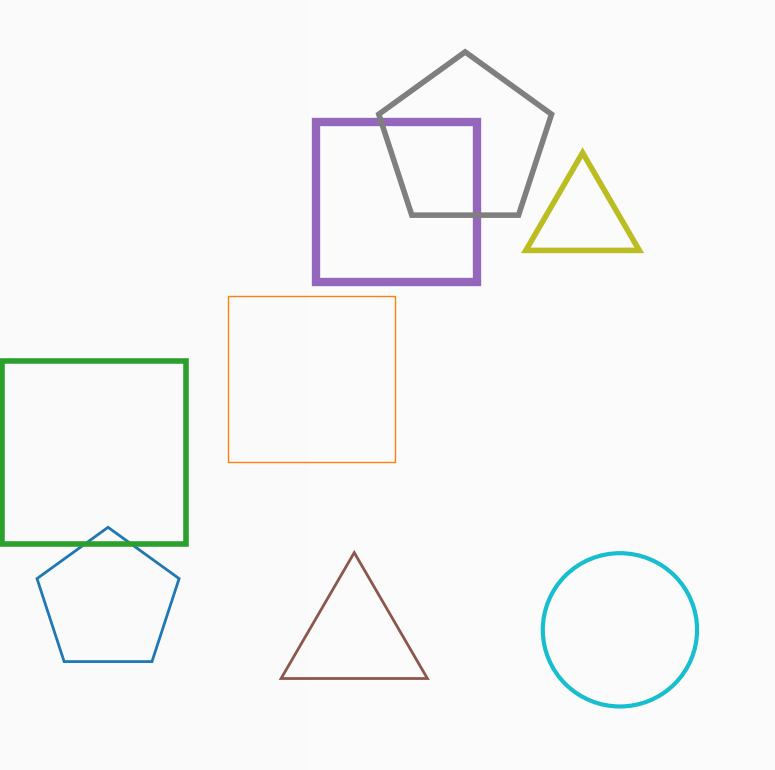[{"shape": "pentagon", "thickness": 1, "radius": 0.48, "center": [0.139, 0.219]}, {"shape": "square", "thickness": 0.5, "radius": 0.54, "center": [0.402, 0.508]}, {"shape": "square", "thickness": 2, "radius": 0.59, "center": [0.121, 0.413]}, {"shape": "square", "thickness": 3, "radius": 0.52, "center": [0.512, 0.738]}, {"shape": "triangle", "thickness": 1, "radius": 0.54, "center": [0.457, 0.173]}, {"shape": "pentagon", "thickness": 2, "radius": 0.59, "center": [0.6, 0.815]}, {"shape": "triangle", "thickness": 2, "radius": 0.42, "center": [0.752, 0.717]}, {"shape": "circle", "thickness": 1.5, "radius": 0.5, "center": [0.8, 0.182]}]